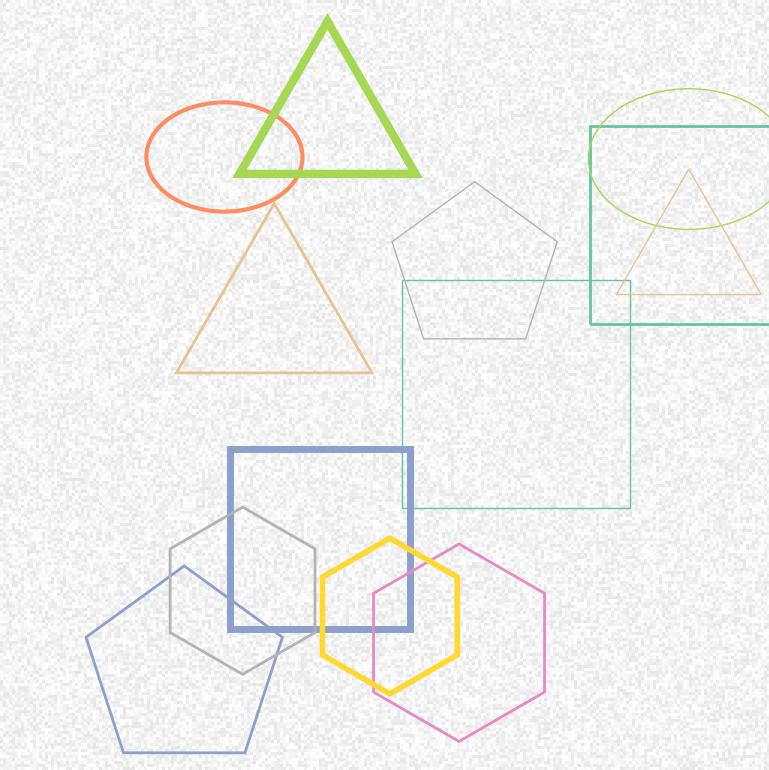[{"shape": "square", "thickness": 1, "radius": 0.64, "center": [0.895, 0.707]}, {"shape": "square", "thickness": 0.5, "radius": 0.74, "center": [0.67, 0.489]}, {"shape": "oval", "thickness": 1.5, "radius": 0.51, "center": [0.291, 0.796]}, {"shape": "pentagon", "thickness": 1, "radius": 0.67, "center": [0.239, 0.131]}, {"shape": "square", "thickness": 2.5, "radius": 0.59, "center": [0.415, 0.3]}, {"shape": "hexagon", "thickness": 1, "radius": 0.64, "center": [0.596, 0.165]}, {"shape": "triangle", "thickness": 3, "radius": 0.66, "center": [0.425, 0.84]}, {"shape": "oval", "thickness": 0.5, "radius": 0.65, "center": [0.895, 0.793]}, {"shape": "hexagon", "thickness": 2, "radius": 0.51, "center": [0.506, 0.2]}, {"shape": "triangle", "thickness": 1, "radius": 0.73, "center": [0.356, 0.589]}, {"shape": "triangle", "thickness": 0.5, "radius": 0.54, "center": [0.894, 0.672]}, {"shape": "hexagon", "thickness": 1, "radius": 0.54, "center": [0.315, 0.233]}, {"shape": "pentagon", "thickness": 0.5, "radius": 0.56, "center": [0.616, 0.651]}]